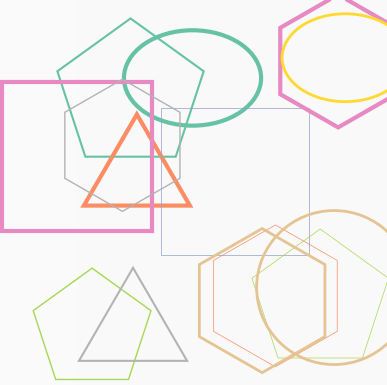[{"shape": "pentagon", "thickness": 1.5, "radius": 0.99, "center": [0.337, 0.754]}, {"shape": "oval", "thickness": 3, "radius": 0.88, "center": [0.497, 0.798]}, {"shape": "hexagon", "thickness": 0.5, "radius": 0.92, "center": [0.711, 0.231]}, {"shape": "triangle", "thickness": 3, "radius": 0.79, "center": [0.353, 0.545]}, {"shape": "square", "thickness": 0.5, "radius": 0.95, "center": [0.606, 0.528]}, {"shape": "hexagon", "thickness": 3, "radius": 0.86, "center": [0.873, 0.842]}, {"shape": "square", "thickness": 3, "radius": 0.97, "center": [0.198, 0.595]}, {"shape": "pentagon", "thickness": 0.5, "radius": 0.93, "center": [0.826, 0.22]}, {"shape": "pentagon", "thickness": 1, "radius": 0.8, "center": [0.238, 0.144]}, {"shape": "oval", "thickness": 2, "radius": 0.82, "center": [0.891, 0.85]}, {"shape": "hexagon", "thickness": 2, "radius": 0.94, "center": [0.676, 0.219]}, {"shape": "circle", "thickness": 2, "radius": 1.0, "center": [0.862, 0.253]}, {"shape": "hexagon", "thickness": 1, "radius": 0.86, "center": [0.316, 0.623]}, {"shape": "triangle", "thickness": 1.5, "radius": 0.81, "center": [0.343, 0.143]}]